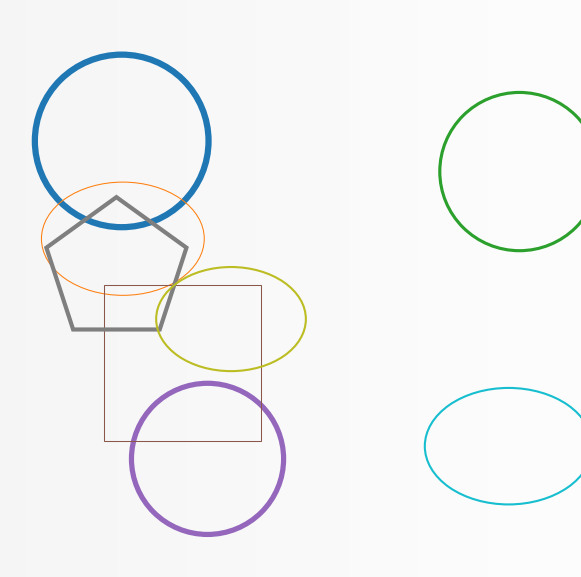[{"shape": "circle", "thickness": 3, "radius": 0.75, "center": [0.209, 0.755]}, {"shape": "oval", "thickness": 0.5, "radius": 0.7, "center": [0.211, 0.586]}, {"shape": "circle", "thickness": 1.5, "radius": 0.69, "center": [0.894, 0.702]}, {"shape": "circle", "thickness": 2.5, "radius": 0.65, "center": [0.357, 0.205]}, {"shape": "square", "thickness": 0.5, "radius": 0.68, "center": [0.313, 0.37]}, {"shape": "pentagon", "thickness": 2, "radius": 0.63, "center": [0.2, 0.531]}, {"shape": "oval", "thickness": 1, "radius": 0.64, "center": [0.397, 0.447]}, {"shape": "oval", "thickness": 1, "radius": 0.72, "center": [0.875, 0.227]}]